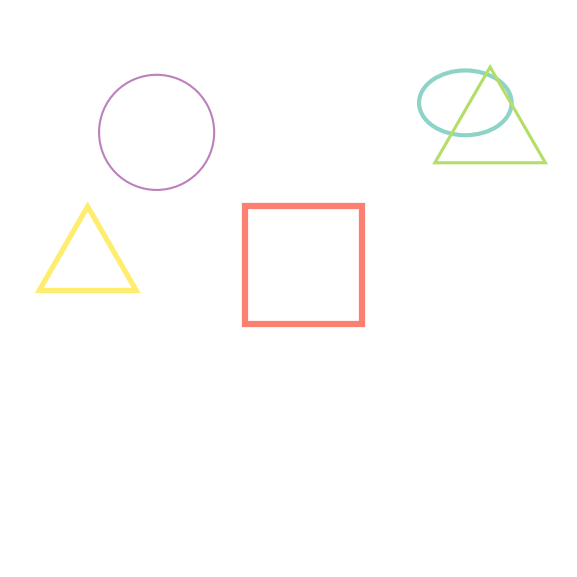[{"shape": "oval", "thickness": 2, "radius": 0.4, "center": [0.806, 0.821]}, {"shape": "square", "thickness": 3, "radius": 0.51, "center": [0.525, 0.54]}, {"shape": "triangle", "thickness": 1.5, "radius": 0.55, "center": [0.849, 0.773]}, {"shape": "circle", "thickness": 1, "radius": 0.5, "center": [0.271, 0.77]}, {"shape": "triangle", "thickness": 2.5, "radius": 0.48, "center": [0.152, 0.545]}]